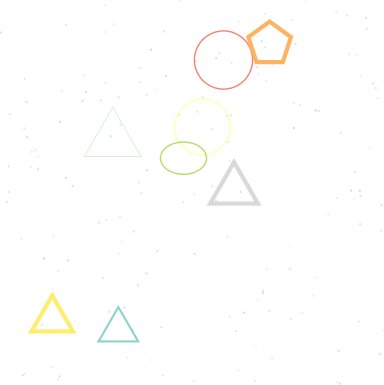[{"shape": "triangle", "thickness": 1.5, "radius": 0.3, "center": [0.307, 0.143]}, {"shape": "circle", "thickness": 1, "radius": 0.36, "center": [0.526, 0.67]}, {"shape": "circle", "thickness": 1, "radius": 0.38, "center": [0.581, 0.844]}, {"shape": "pentagon", "thickness": 3, "radius": 0.29, "center": [0.7, 0.886]}, {"shape": "oval", "thickness": 1, "radius": 0.3, "center": [0.477, 0.589]}, {"shape": "triangle", "thickness": 3, "radius": 0.36, "center": [0.608, 0.507]}, {"shape": "triangle", "thickness": 0.5, "radius": 0.43, "center": [0.293, 0.636]}, {"shape": "triangle", "thickness": 3, "radius": 0.31, "center": [0.136, 0.17]}]